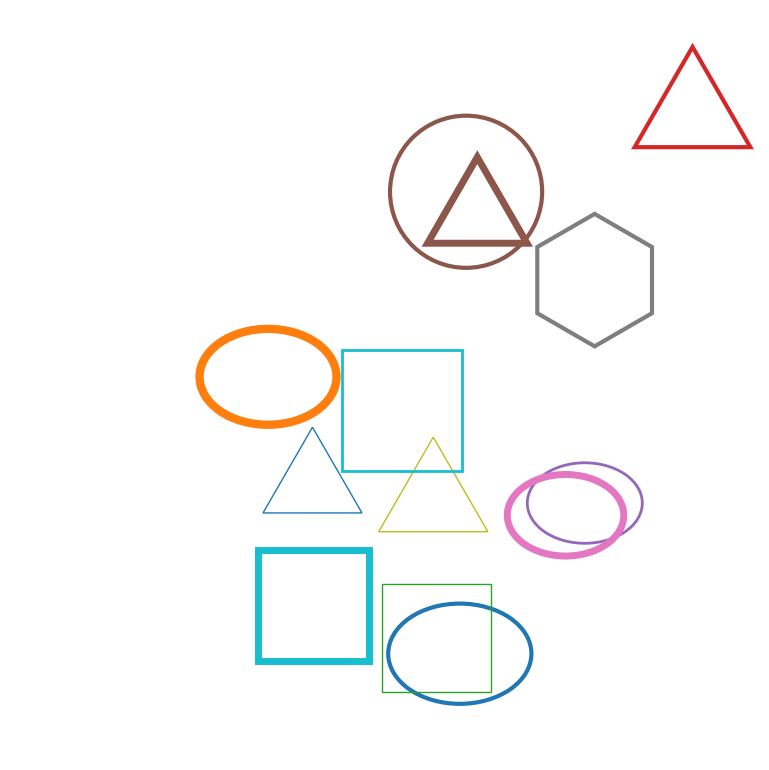[{"shape": "triangle", "thickness": 0.5, "radius": 0.37, "center": [0.406, 0.371]}, {"shape": "oval", "thickness": 1.5, "radius": 0.46, "center": [0.597, 0.151]}, {"shape": "oval", "thickness": 3, "radius": 0.44, "center": [0.348, 0.511]}, {"shape": "square", "thickness": 0.5, "radius": 0.35, "center": [0.567, 0.171]}, {"shape": "triangle", "thickness": 1.5, "radius": 0.43, "center": [0.899, 0.852]}, {"shape": "oval", "thickness": 1, "radius": 0.37, "center": [0.759, 0.347]}, {"shape": "circle", "thickness": 1.5, "radius": 0.49, "center": [0.605, 0.751]}, {"shape": "triangle", "thickness": 2.5, "radius": 0.37, "center": [0.62, 0.721]}, {"shape": "oval", "thickness": 2.5, "radius": 0.38, "center": [0.734, 0.331]}, {"shape": "hexagon", "thickness": 1.5, "radius": 0.43, "center": [0.772, 0.636]}, {"shape": "triangle", "thickness": 0.5, "radius": 0.41, "center": [0.563, 0.35]}, {"shape": "square", "thickness": 2.5, "radius": 0.36, "center": [0.407, 0.214]}, {"shape": "square", "thickness": 1, "radius": 0.39, "center": [0.522, 0.467]}]